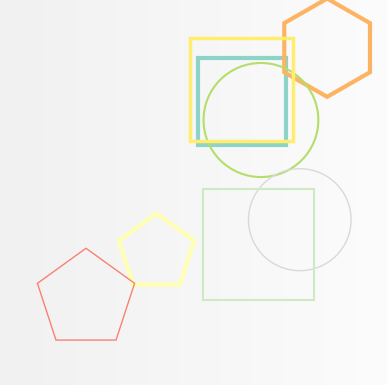[{"shape": "square", "thickness": 3, "radius": 0.56, "center": [0.624, 0.736]}, {"shape": "pentagon", "thickness": 3, "radius": 0.51, "center": [0.404, 0.344]}, {"shape": "pentagon", "thickness": 1, "radius": 0.66, "center": [0.222, 0.223]}, {"shape": "hexagon", "thickness": 3, "radius": 0.64, "center": [0.844, 0.876]}, {"shape": "circle", "thickness": 1.5, "radius": 0.74, "center": [0.673, 0.688]}, {"shape": "circle", "thickness": 1, "radius": 0.66, "center": [0.774, 0.429]}, {"shape": "square", "thickness": 1.5, "radius": 0.72, "center": [0.667, 0.365]}, {"shape": "square", "thickness": 2.5, "radius": 0.66, "center": [0.623, 0.767]}]